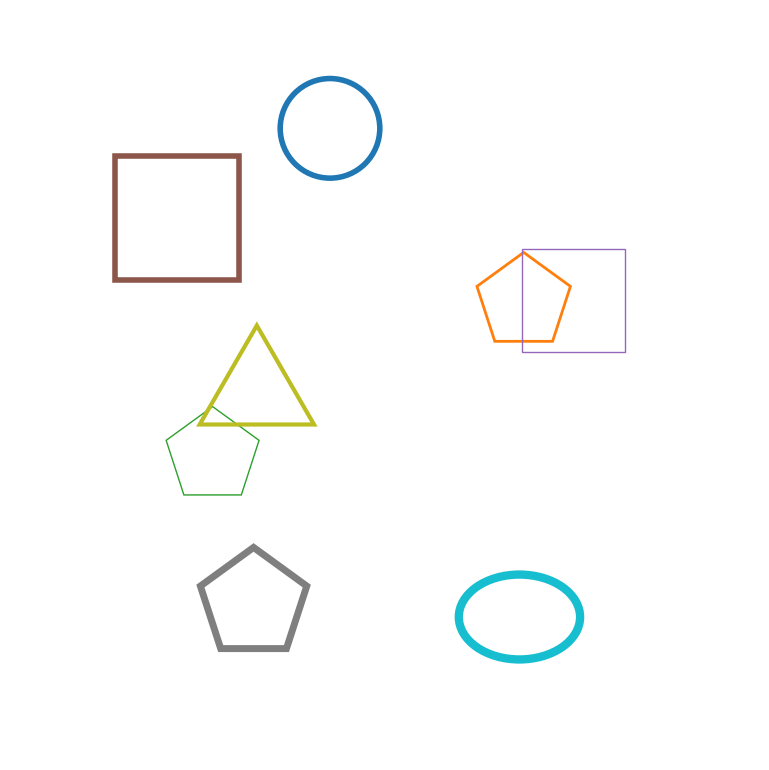[{"shape": "circle", "thickness": 2, "radius": 0.32, "center": [0.429, 0.833]}, {"shape": "pentagon", "thickness": 1, "radius": 0.32, "center": [0.68, 0.608]}, {"shape": "pentagon", "thickness": 0.5, "radius": 0.32, "center": [0.276, 0.409]}, {"shape": "square", "thickness": 0.5, "radius": 0.34, "center": [0.744, 0.61]}, {"shape": "square", "thickness": 2, "radius": 0.4, "center": [0.23, 0.717]}, {"shape": "pentagon", "thickness": 2.5, "radius": 0.36, "center": [0.329, 0.216]}, {"shape": "triangle", "thickness": 1.5, "radius": 0.43, "center": [0.334, 0.492]}, {"shape": "oval", "thickness": 3, "radius": 0.39, "center": [0.675, 0.199]}]